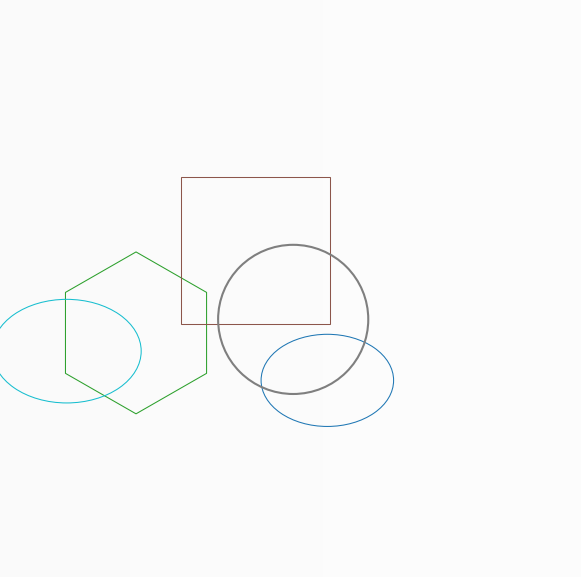[{"shape": "oval", "thickness": 0.5, "radius": 0.57, "center": [0.563, 0.34]}, {"shape": "hexagon", "thickness": 0.5, "radius": 0.7, "center": [0.234, 0.423]}, {"shape": "square", "thickness": 0.5, "radius": 0.64, "center": [0.44, 0.565]}, {"shape": "circle", "thickness": 1, "radius": 0.65, "center": [0.504, 0.446]}, {"shape": "oval", "thickness": 0.5, "radius": 0.64, "center": [0.115, 0.391]}]